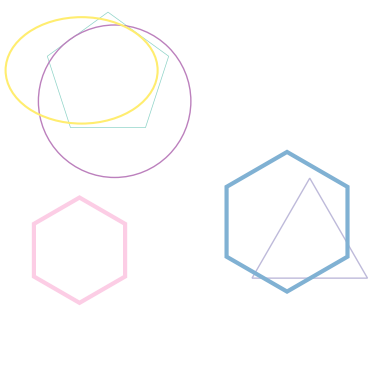[{"shape": "pentagon", "thickness": 0.5, "radius": 0.83, "center": [0.28, 0.803]}, {"shape": "triangle", "thickness": 1, "radius": 0.87, "center": [0.805, 0.364]}, {"shape": "hexagon", "thickness": 3, "radius": 0.91, "center": [0.746, 0.424]}, {"shape": "hexagon", "thickness": 3, "radius": 0.68, "center": [0.207, 0.35]}, {"shape": "circle", "thickness": 1, "radius": 0.99, "center": [0.298, 0.737]}, {"shape": "oval", "thickness": 1.5, "radius": 0.99, "center": [0.212, 0.817]}]